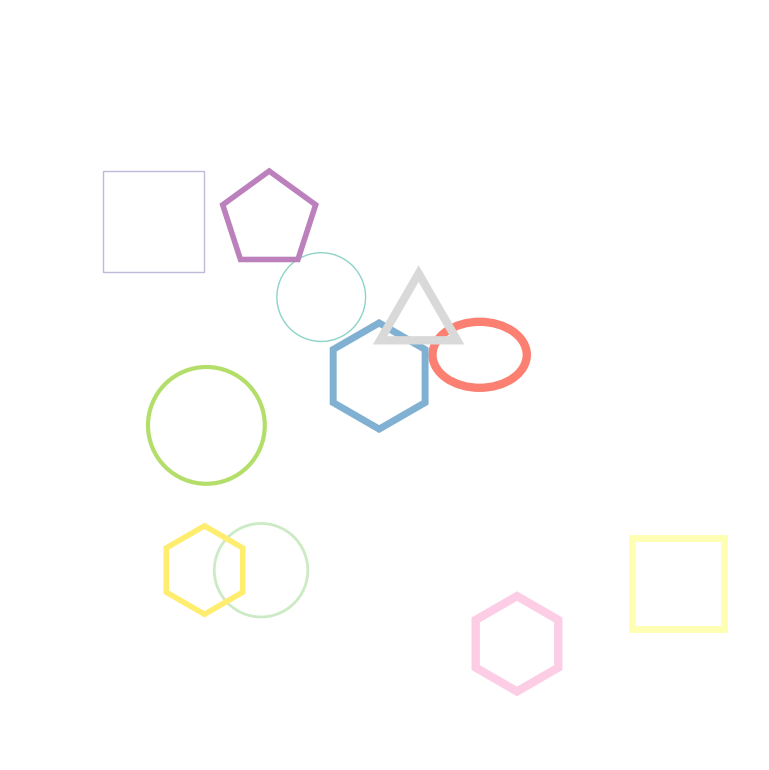[{"shape": "circle", "thickness": 0.5, "radius": 0.29, "center": [0.417, 0.614]}, {"shape": "square", "thickness": 2.5, "radius": 0.3, "center": [0.881, 0.242]}, {"shape": "square", "thickness": 0.5, "radius": 0.33, "center": [0.199, 0.712]}, {"shape": "oval", "thickness": 3, "radius": 0.31, "center": [0.623, 0.539]}, {"shape": "hexagon", "thickness": 2.5, "radius": 0.34, "center": [0.492, 0.512]}, {"shape": "circle", "thickness": 1.5, "radius": 0.38, "center": [0.268, 0.448]}, {"shape": "hexagon", "thickness": 3, "radius": 0.31, "center": [0.671, 0.164]}, {"shape": "triangle", "thickness": 3, "radius": 0.29, "center": [0.544, 0.587]}, {"shape": "pentagon", "thickness": 2, "radius": 0.32, "center": [0.35, 0.714]}, {"shape": "circle", "thickness": 1, "radius": 0.3, "center": [0.339, 0.259]}, {"shape": "hexagon", "thickness": 2, "radius": 0.29, "center": [0.266, 0.26]}]